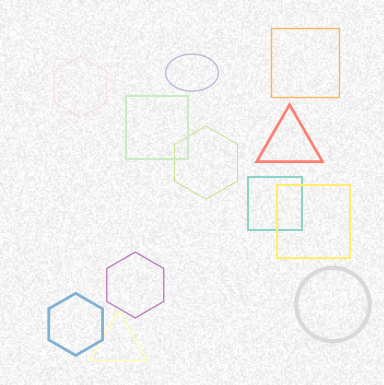[{"shape": "square", "thickness": 1.5, "radius": 0.35, "center": [0.714, 0.471]}, {"shape": "triangle", "thickness": 1, "radius": 0.44, "center": [0.307, 0.107]}, {"shape": "oval", "thickness": 1, "radius": 0.34, "center": [0.499, 0.811]}, {"shape": "triangle", "thickness": 2, "radius": 0.49, "center": [0.752, 0.629]}, {"shape": "hexagon", "thickness": 2, "radius": 0.4, "center": [0.197, 0.158]}, {"shape": "square", "thickness": 1, "radius": 0.44, "center": [0.792, 0.838]}, {"shape": "hexagon", "thickness": 0.5, "radius": 0.47, "center": [0.535, 0.577]}, {"shape": "hexagon", "thickness": 0.5, "radius": 0.4, "center": [0.209, 0.774]}, {"shape": "circle", "thickness": 3, "radius": 0.48, "center": [0.865, 0.209]}, {"shape": "hexagon", "thickness": 1, "radius": 0.43, "center": [0.351, 0.26]}, {"shape": "square", "thickness": 1.5, "radius": 0.41, "center": [0.408, 0.669]}, {"shape": "square", "thickness": 1.5, "radius": 0.47, "center": [0.813, 0.424]}]